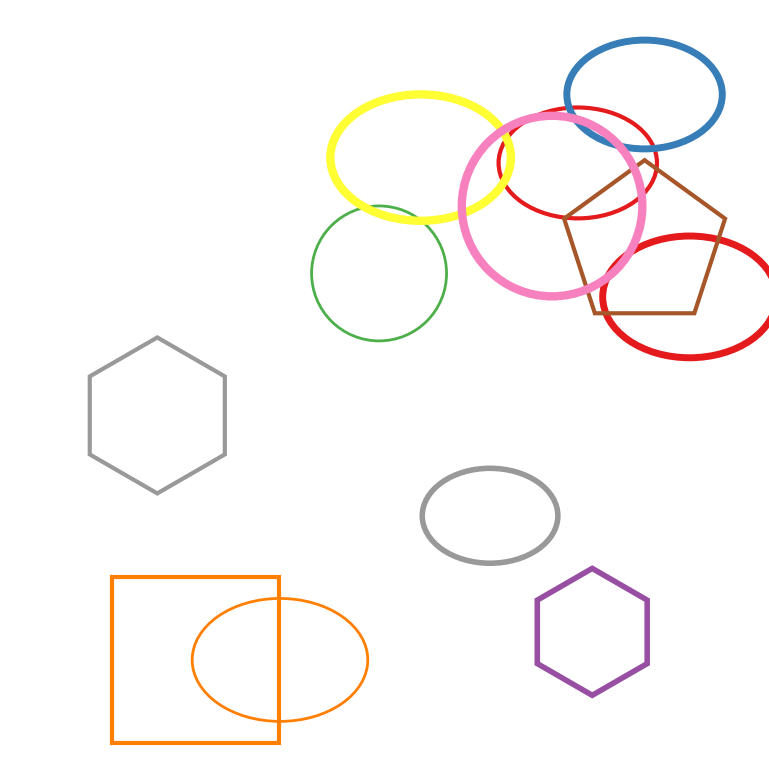[{"shape": "oval", "thickness": 1.5, "radius": 0.51, "center": [0.75, 0.788]}, {"shape": "oval", "thickness": 2.5, "radius": 0.56, "center": [0.896, 0.614]}, {"shape": "oval", "thickness": 2.5, "radius": 0.5, "center": [0.837, 0.877]}, {"shape": "circle", "thickness": 1, "radius": 0.44, "center": [0.492, 0.645]}, {"shape": "hexagon", "thickness": 2, "radius": 0.41, "center": [0.769, 0.179]}, {"shape": "square", "thickness": 1.5, "radius": 0.54, "center": [0.254, 0.143]}, {"shape": "oval", "thickness": 1, "radius": 0.57, "center": [0.364, 0.143]}, {"shape": "oval", "thickness": 3, "radius": 0.59, "center": [0.546, 0.795]}, {"shape": "pentagon", "thickness": 1.5, "radius": 0.55, "center": [0.837, 0.682]}, {"shape": "circle", "thickness": 3, "radius": 0.59, "center": [0.717, 0.732]}, {"shape": "hexagon", "thickness": 1.5, "radius": 0.51, "center": [0.204, 0.46]}, {"shape": "oval", "thickness": 2, "radius": 0.44, "center": [0.636, 0.33]}]